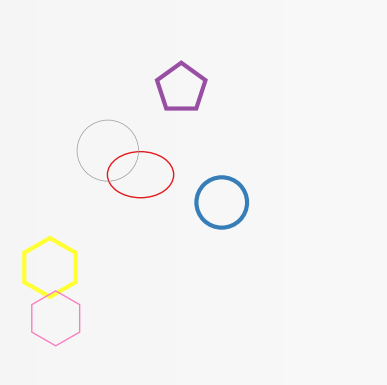[{"shape": "oval", "thickness": 1, "radius": 0.43, "center": [0.363, 0.546]}, {"shape": "circle", "thickness": 3, "radius": 0.33, "center": [0.572, 0.474]}, {"shape": "pentagon", "thickness": 3, "radius": 0.33, "center": [0.468, 0.771]}, {"shape": "hexagon", "thickness": 3, "radius": 0.38, "center": [0.129, 0.305]}, {"shape": "hexagon", "thickness": 1, "radius": 0.36, "center": [0.144, 0.173]}, {"shape": "circle", "thickness": 0.5, "radius": 0.4, "center": [0.278, 0.609]}]